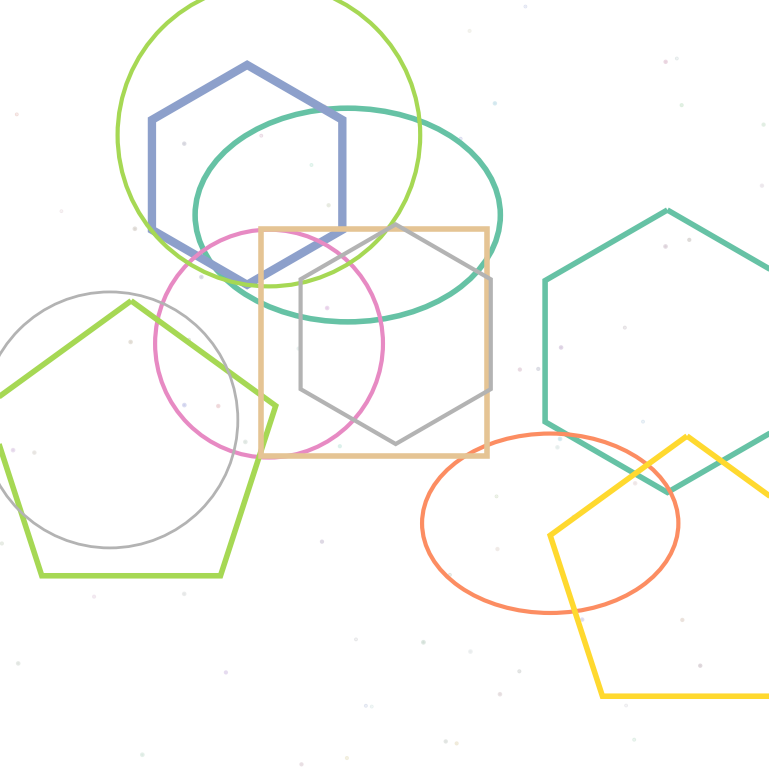[{"shape": "oval", "thickness": 2, "radius": 0.99, "center": [0.452, 0.721]}, {"shape": "hexagon", "thickness": 2, "radius": 0.92, "center": [0.867, 0.544]}, {"shape": "oval", "thickness": 1.5, "radius": 0.83, "center": [0.715, 0.32]}, {"shape": "hexagon", "thickness": 3, "radius": 0.71, "center": [0.321, 0.773]}, {"shape": "circle", "thickness": 1.5, "radius": 0.74, "center": [0.349, 0.554]}, {"shape": "circle", "thickness": 1.5, "radius": 0.98, "center": [0.349, 0.825]}, {"shape": "pentagon", "thickness": 2, "radius": 0.99, "center": [0.17, 0.412]}, {"shape": "pentagon", "thickness": 2, "radius": 0.93, "center": [0.892, 0.247]}, {"shape": "square", "thickness": 2, "radius": 0.73, "center": [0.486, 0.555]}, {"shape": "hexagon", "thickness": 1.5, "radius": 0.71, "center": [0.514, 0.566]}, {"shape": "circle", "thickness": 1, "radius": 0.83, "center": [0.143, 0.455]}]